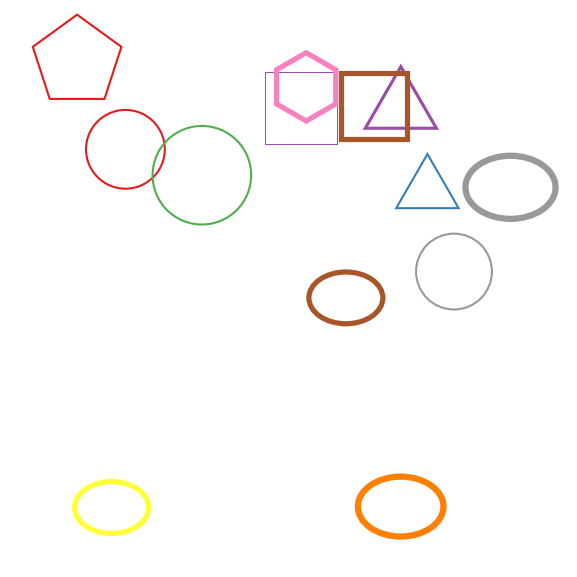[{"shape": "circle", "thickness": 1, "radius": 0.34, "center": [0.217, 0.741]}, {"shape": "pentagon", "thickness": 1, "radius": 0.4, "center": [0.134, 0.893]}, {"shape": "triangle", "thickness": 1, "radius": 0.31, "center": [0.74, 0.67]}, {"shape": "circle", "thickness": 1, "radius": 0.43, "center": [0.35, 0.696]}, {"shape": "triangle", "thickness": 1.5, "radius": 0.36, "center": [0.694, 0.813]}, {"shape": "square", "thickness": 0.5, "radius": 0.31, "center": [0.521, 0.811]}, {"shape": "oval", "thickness": 3, "radius": 0.37, "center": [0.694, 0.122]}, {"shape": "oval", "thickness": 2.5, "radius": 0.32, "center": [0.193, 0.12]}, {"shape": "oval", "thickness": 2.5, "radius": 0.32, "center": [0.599, 0.483]}, {"shape": "square", "thickness": 2.5, "radius": 0.29, "center": [0.648, 0.816]}, {"shape": "hexagon", "thickness": 2.5, "radius": 0.3, "center": [0.53, 0.849]}, {"shape": "oval", "thickness": 3, "radius": 0.39, "center": [0.884, 0.675]}, {"shape": "circle", "thickness": 1, "radius": 0.33, "center": [0.786, 0.529]}]